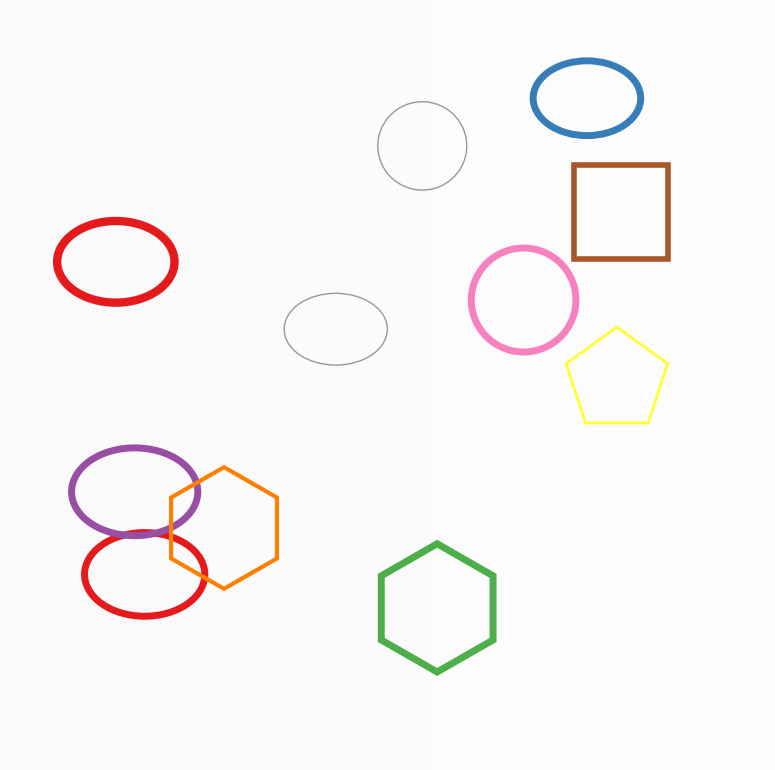[{"shape": "oval", "thickness": 3, "radius": 0.38, "center": [0.149, 0.66]}, {"shape": "oval", "thickness": 2.5, "radius": 0.39, "center": [0.187, 0.254]}, {"shape": "oval", "thickness": 2.5, "radius": 0.35, "center": [0.757, 0.872]}, {"shape": "hexagon", "thickness": 2.5, "radius": 0.42, "center": [0.564, 0.211]}, {"shape": "oval", "thickness": 2.5, "radius": 0.41, "center": [0.174, 0.361]}, {"shape": "hexagon", "thickness": 1.5, "radius": 0.39, "center": [0.289, 0.314]}, {"shape": "pentagon", "thickness": 1, "radius": 0.34, "center": [0.796, 0.506]}, {"shape": "square", "thickness": 2, "radius": 0.3, "center": [0.801, 0.725]}, {"shape": "circle", "thickness": 2.5, "radius": 0.34, "center": [0.676, 0.61]}, {"shape": "oval", "thickness": 0.5, "radius": 0.33, "center": [0.433, 0.572]}, {"shape": "circle", "thickness": 0.5, "radius": 0.29, "center": [0.545, 0.811]}]